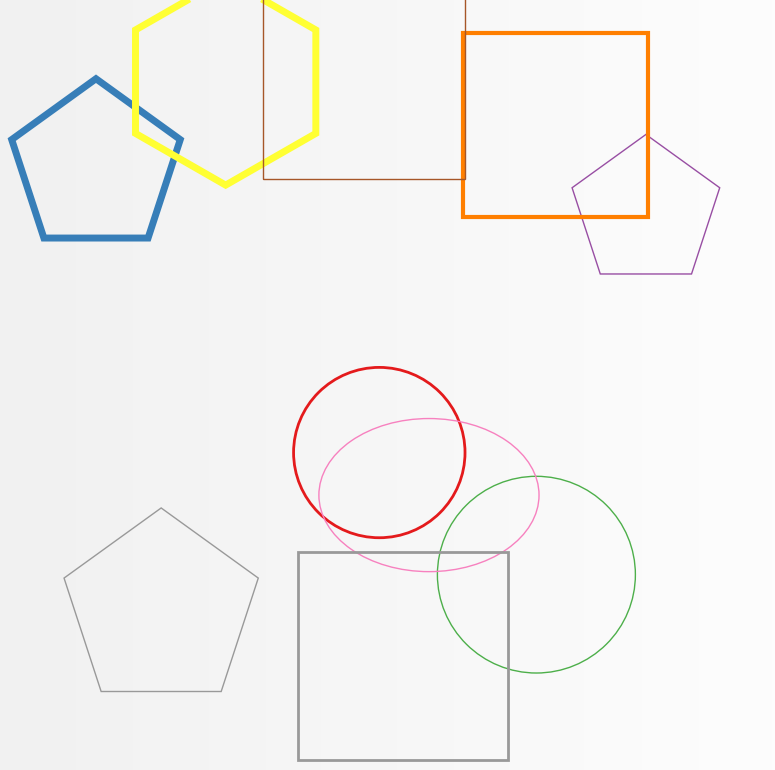[{"shape": "circle", "thickness": 1, "radius": 0.55, "center": [0.489, 0.412]}, {"shape": "pentagon", "thickness": 2.5, "radius": 0.57, "center": [0.124, 0.783]}, {"shape": "circle", "thickness": 0.5, "radius": 0.64, "center": [0.692, 0.254]}, {"shape": "pentagon", "thickness": 0.5, "radius": 0.5, "center": [0.833, 0.725]}, {"shape": "square", "thickness": 1.5, "radius": 0.6, "center": [0.717, 0.837]}, {"shape": "hexagon", "thickness": 2.5, "radius": 0.67, "center": [0.291, 0.894]}, {"shape": "square", "thickness": 0.5, "radius": 0.65, "center": [0.47, 0.897]}, {"shape": "oval", "thickness": 0.5, "radius": 0.71, "center": [0.553, 0.357]}, {"shape": "pentagon", "thickness": 0.5, "radius": 0.66, "center": [0.208, 0.209]}, {"shape": "square", "thickness": 1, "radius": 0.68, "center": [0.52, 0.148]}]